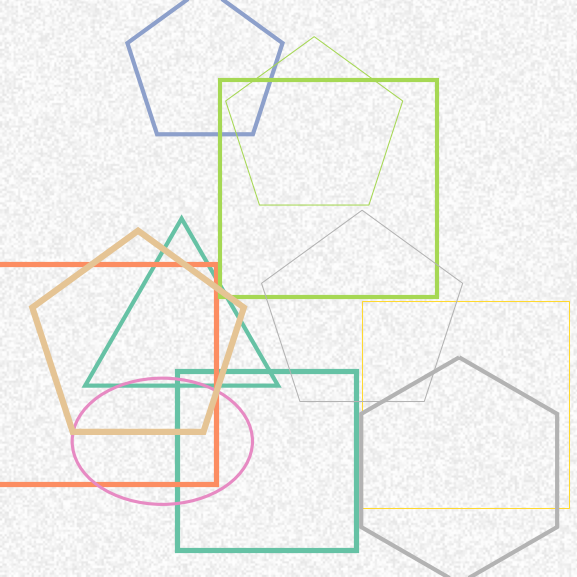[{"shape": "triangle", "thickness": 2, "radius": 0.96, "center": [0.314, 0.428]}, {"shape": "square", "thickness": 2.5, "radius": 0.78, "center": [0.462, 0.202]}, {"shape": "square", "thickness": 2.5, "radius": 0.95, "center": [0.185, 0.351]}, {"shape": "pentagon", "thickness": 2, "radius": 0.71, "center": [0.355, 0.881]}, {"shape": "oval", "thickness": 1.5, "radius": 0.78, "center": [0.281, 0.235]}, {"shape": "pentagon", "thickness": 0.5, "radius": 0.81, "center": [0.544, 0.774]}, {"shape": "square", "thickness": 2, "radius": 0.94, "center": [0.569, 0.673]}, {"shape": "square", "thickness": 0.5, "radius": 0.9, "center": [0.806, 0.298]}, {"shape": "pentagon", "thickness": 3, "radius": 0.96, "center": [0.239, 0.407]}, {"shape": "hexagon", "thickness": 2, "radius": 0.98, "center": [0.795, 0.185]}, {"shape": "pentagon", "thickness": 0.5, "radius": 0.92, "center": [0.627, 0.452]}]